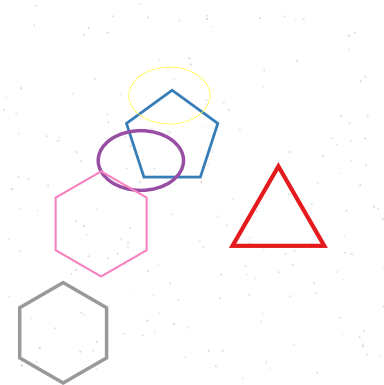[{"shape": "triangle", "thickness": 3, "radius": 0.69, "center": [0.723, 0.43]}, {"shape": "pentagon", "thickness": 2, "radius": 0.62, "center": [0.447, 0.641]}, {"shape": "oval", "thickness": 2.5, "radius": 0.55, "center": [0.366, 0.583]}, {"shape": "oval", "thickness": 0.5, "radius": 0.53, "center": [0.44, 0.752]}, {"shape": "hexagon", "thickness": 1.5, "radius": 0.68, "center": [0.263, 0.418]}, {"shape": "hexagon", "thickness": 2.5, "radius": 0.65, "center": [0.164, 0.136]}]